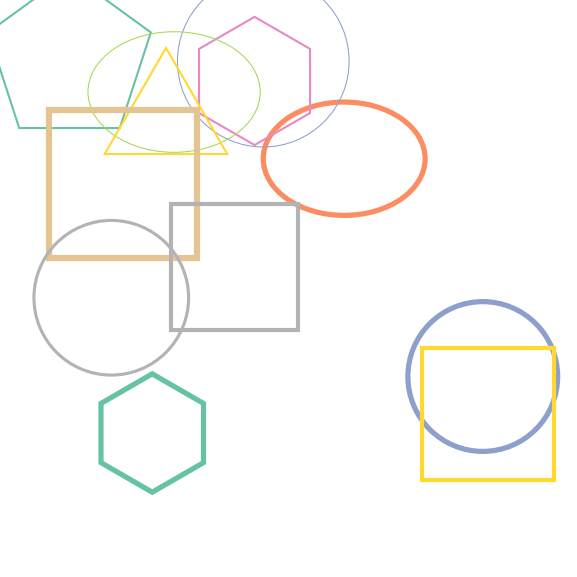[{"shape": "hexagon", "thickness": 2.5, "radius": 0.51, "center": [0.264, 0.249]}, {"shape": "pentagon", "thickness": 1, "radius": 0.74, "center": [0.12, 0.897]}, {"shape": "oval", "thickness": 2.5, "radius": 0.7, "center": [0.596, 0.724]}, {"shape": "circle", "thickness": 0.5, "radius": 0.74, "center": [0.456, 0.893]}, {"shape": "circle", "thickness": 2.5, "radius": 0.65, "center": [0.836, 0.347]}, {"shape": "hexagon", "thickness": 1, "radius": 0.55, "center": [0.441, 0.859]}, {"shape": "oval", "thickness": 0.5, "radius": 0.75, "center": [0.301, 0.84]}, {"shape": "square", "thickness": 2, "radius": 0.57, "center": [0.845, 0.282]}, {"shape": "triangle", "thickness": 1, "radius": 0.61, "center": [0.287, 0.794]}, {"shape": "square", "thickness": 3, "radius": 0.64, "center": [0.213, 0.681]}, {"shape": "square", "thickness": 2, "radius": 0.55, "center": [0.407, 0.537]}, {"shape": "circle", "thickness": 1.5, "radius": 0.67, "center": [0.193, 0.484]}]